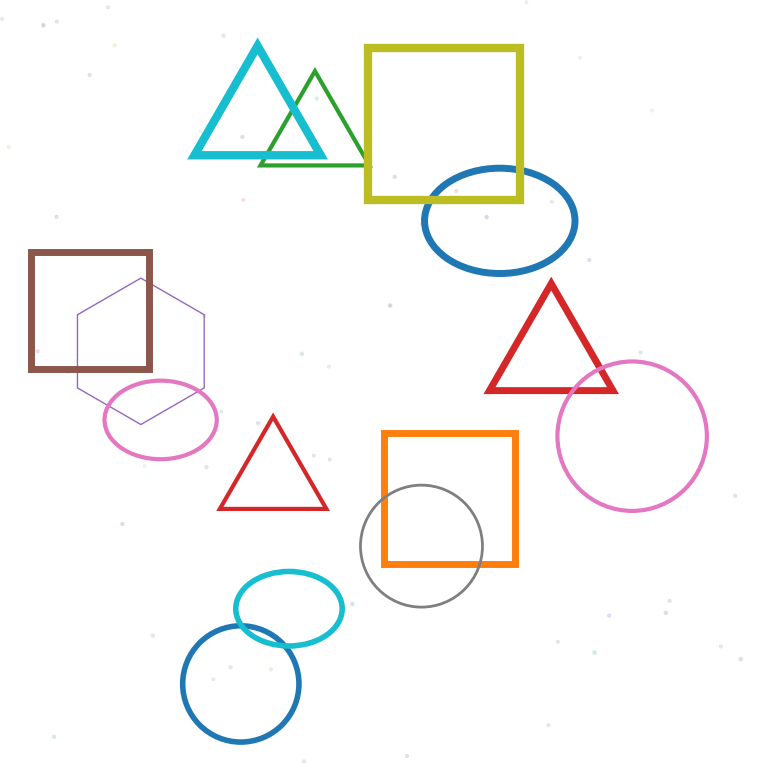[{"shape": "circle", "thickness": 2, "radius": 0.38, "center": [0.313, 0.112]}, {"shape": "oval", "thickness": 2.5, "radius": 0.49, "center": [0.649, 0.713]}, {"shape": "square", "thickness": 2.5, "radius": 0.42, "center": [0.584, 0.353]}, {"shape": "triangle", "thickness": 1.5, "radius": 0.41, "center": [0.409, 0.826]}, {"shape": "triangle", "thickness": 1.5, "radius": 0.4, "center": [0.355, 0.379]}, {"shape": "triangle", "thickness": 2.5, "radius": 0.46, "center": [0.716, 0.539]}, {"shape": "hexagon", "thickness": 0.5, "radius": 0.48, "center": [0.183, 0.544]}, {"shape": "square", "thickness": 2.5, "radius": 0.38, "center": [0.117, 0.597]}, {"shape": "circle", "thickness": 1.5, "radius": 0.49, "center": [0.821, 0.434]}, {"shape": "oval", "thickness": 1.5, "radius": 0.36, "center": [0.209, 0.455]}, {"shape": "circle", "thickness": 1, "radius": 0.4, "center": [0.547, 0.291]}, {"shape": "square", "thickness": 3, "radius": 0.49, "center": [0.576, 0.839]}, {"shape": "triangle", "thickness": 3, "radius": 0.47, "center": [0.335, 0.846]}, {"shape": "oval", "thickness": 2, "radius": 0.35, "center": [0.375, 0.209]}]